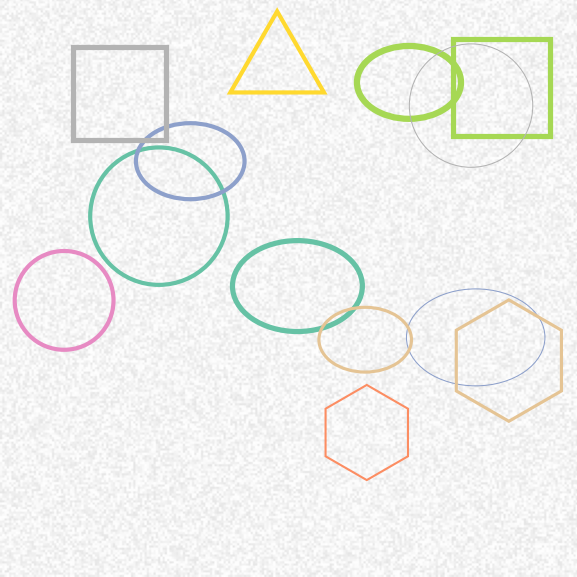[{"shape": "circle", "thickness": 2, "radius": 0.59, "center": [0.275, 0.625]}, {"shape": "oval", "thickness": 2.5, "radius": 0.56, "center": [0.515, 0.504]}, {"shape": "hexagon", "thickness": 1, "radius": 0.41, "center": [0.635, 0.25]}, {"shape": "oval", "thickness": 2, "radius": 0.47, "center": [0.329, 0.72]}, {"shape": "oval", "thickness": 0.5, "radius": 0.6, "center": [0.824, 0.415]}, {"shape": "circle", "thickness": 2, "radius": 0.43, "center": [0.111, 0.479]}, {"shape": "oval", "thickness": 3, "radius": 0.45, "center": [0.708, 0.856]}, {"shape": "square", "thickness": 2.5, "radius": 0.42, "center": [0.868, 0.848]}, {"shape": "triangle", "thickness": 2, "radius": 0.47, "center": [0.48, 0.886]}, {"shape": "hexagon", "thickness": 1.5, "radius": 0.53, "center": [0.881, 0.375]}, {"shape": "oval", "thickness": 1.5, "radius": 0.4, "center": [0.632, 0.411]}, {"shape": "circle", "thickness": 0.5, "radius": 0.53, "center": [0.816, 0.816]}, {"shape": "square", "thickness": 2.5, "radius": 0.4, "center": [0.207, 0.837]}]